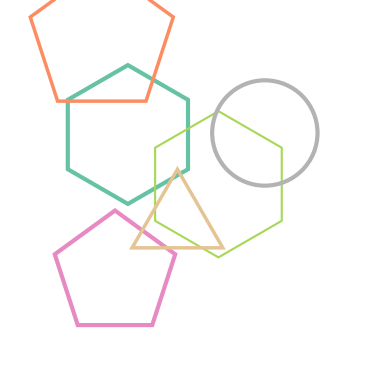[{"shape": "hexagon", "thickness": 3, "radius": 0.9, "center": [0.332, 0.651]}, {"shape": "pentagon", "thickness": 2.5, "radius": 0.98, "center": [0.264, 0.895]}, {"shape": "pentagon", "thickness": 3, "radius": 0.82, "center": [0.299, 0.289]}, {"shape": "hexagon", "thickness": 1.5, "radius": 0.95, "center": [0.567, 0.521]}, {"shape": "triangle", "thickness": 2.5, "radius": 0.68, "center": [0.461, 0.424]}, {"shape": "circle", "thickness": 3, "radius": 0.68, "center": [0.688, 0.655]}]